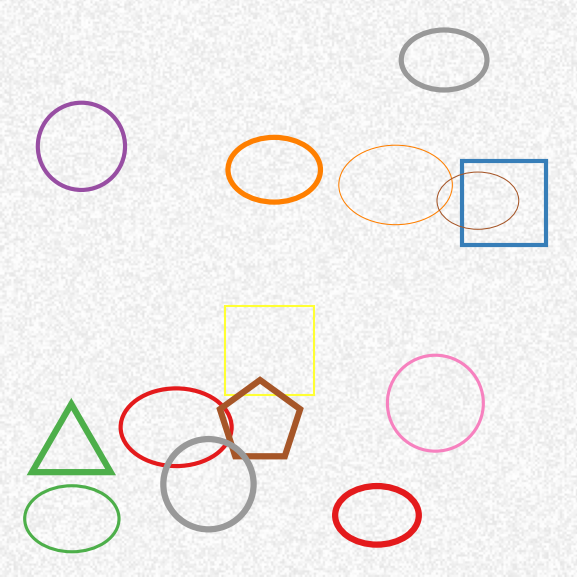[{"shape": "oval", "thickness": 3, "radius": 0.36, "center": [0.653, 0.107]}, {"shape": "oval", "thickness": 2, "radius": 0.48, "center": [0.305, 0.259]}, {"shape": "square", "thickness": 2, "radius": 0.36, "center": [0.872, 0.647]}, {"shape": "triangle", "thickness": 3, "radius": 0.39, "center": [0.123, 0.221]}, {"shape": "oval", "thickness": 1.5, "radius": 0.41, "center": [0.124, 0.101]}, {"shape": "circle", "thickness": 2, "radius": 0.38, "center": [0.141, 0.746]}, {"shape": "oval", "thickness": 2.5, "radius": 0.4, "center": [0.475, 0.705]}, {"shape": "oval", "thickness": 0.5, "radius": 0.49, "center": [0.685, 0.679]}, {"shape": "square", "thickness": 1, "radius": 0.39, "center": [0.467, 0.392]}, {"shape": "pentagon", "thickness": 3, "radius": 0.36, "center": [0.45, 0.268]}, {"shape": "oval", "thickness": 0.5, "radius": 0.35, "center": [0.827, 0.652]}, {"shape": "circle", "thickness": 1.5, "radius": 0.42, "center": [0.754, 0.301]}, {"shape": "circle", "thickness": 3, "radius": 0.39, "center": [0.361, 0.161]}, {"shape": "oval", "thickness": 2.5, "radius": 0.37, "center": [0.769, 0.895]}]